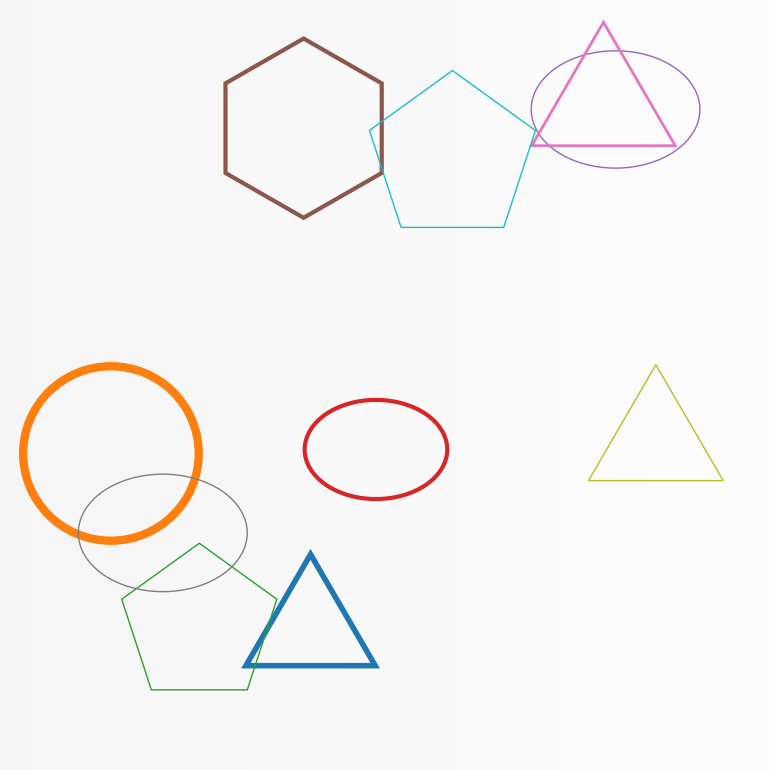[{"shape": "triangle", "thickness": 2, "radius": 0.48, "center": [0.401, 0.184]}, {"shape": "circle", "thickness": 3, "radius": 0.57, "center": [0.143, 0.411]}, {"shape": "pentagon", "thickness": 0.5, "radius": 0.53, "center": [0.257, 0.189]}, {"shape": "oval", "thickness": 1.5, "radius": 0.46, "center": [0.485, 0.416]}, {"shape": "oval", "thickness": 0.5, "radius": 0.54, "center": [0.794, 0.858]}, {"shape": "hexagon", "thickness": 1.5, "radius": 0.58, "center": [0.392, 0.834]}, {"shape": "triangle", "thickness": 1, "radius": 0.53, "center": [0.779, 0.864]}, {"shape": "oval", "thickness": 0.5, "radius": 0.55, "center": [0.21, 0.308]}, {"shape": "triangle", "thickness": 0.5, "radius": 0.5, "center": [0.846, 0.426]}, {"shape": "pentagon", "thickness": 0.5, "radius": 0.56, "center": [0.584, 0.796]}]